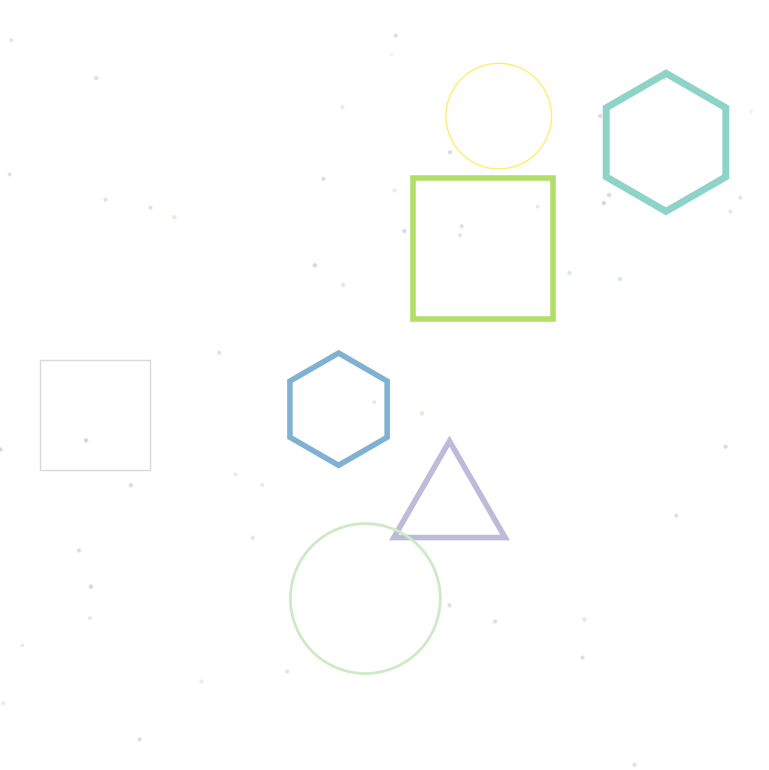[{"shape": "hexagon", "thickness": 2.5, "radius": 0.45, "center": [0.865, 0.815]}, {"shape": "triangle", "thickness": 2, "radius": 0.42, "center": [0.584, 0.344]}, {"shape": "hexagon", "thickness": 2, "radius": 0.36, "center": [0.44, 0.469]}, {"shape": "square", "thickness": 2, "radius": 0.46, "center": [0.627, 0.677]}, {"shape": "square", "thickness": 0.5, "radius": 0.36, "center": [0.123, 0.461]}, {"shape": "circle", "thickness": 1, "radius": 0.49, "center": [0.475, 0.223]}, {"shape": "circle", "thickness": 0.5, "radius": 0.34, "center": [0.648, 0.849]}]